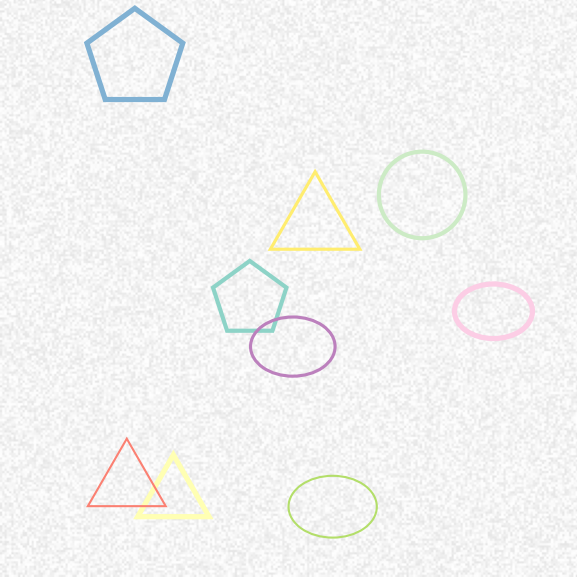[{"shape": "pentagon", "thickness": 2, "radius": 0.33, "center": [0.432, 0.48]}, {"shape": "triangle", "thickness": 2.5, "radius": 0.36, "center": [0.3, 0.14]}, {"shape": "triangle", "thickness": 1, "radius": 0.39, "center": [0.22, 0.162]}, {"shape": "pentagon", "thickness": 2.5, "radius": 0.44, "center": [0.233, 0.897]}, {"shape": "oval", "thickness": 1, "radius": 0.38, "center": [0.576, 0.122]}, {"shape": "oval", "thickness": 2.5, "radius": 0.34, "center": [0.854, 0.46]}, {"shape": "oval", "thickness": 1.5, "radius": 0.37, "center": [0.507, 0.399]}, {"shape": "circle", "thickness": 2, "radius": 0.37, "center": [0.731, 0.662]}, {"shape": "triangle", "thickness": 1.5, "radius": 0.45, "center": [0.546, 0.612]}]